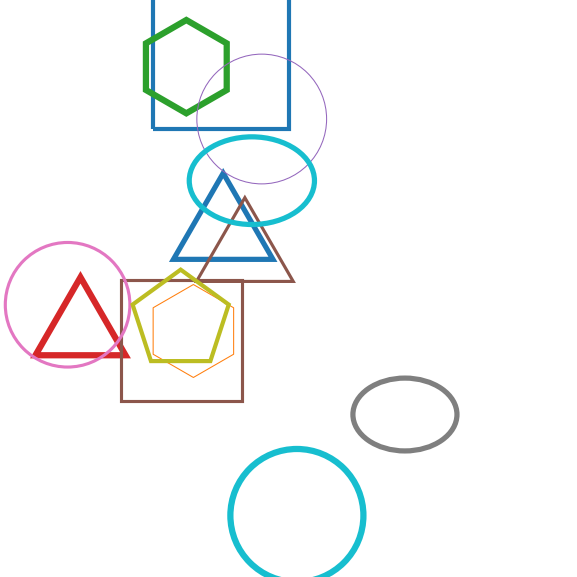[{"shape": "triangle", "thickness": 2.5, "radius": 0.5, "center": [0.386, 0.6]}, {"shape": "square", "thickness": 2, "radius": 0.59, "center": [0.382, 0.894]}, {"shape": "hexagon", "thickness": 0.5, "radius": 0.4, "center": [0.335, 0.426]}, {"shape": "hexagon", "thickness": 3, "radius": 0.4, "center": [0.323, 0.884]}, {"shape": "triangle", "thickness": 3, "radius": 0.45, "center": [0.139, 0.429]}, {"shape": "circle", "thickness": 0.5, "radius": 0.56, "center": [0.453, 0.793]}, {"shape": "triangle", "thickness": 1.5, "radius": 0.48, "center": [0.424, 0.56]}, {"shape": "square", "thickness": 1.5, "radius": 0.53, "center": [0.314, 0.41]}, {"shape": "circle", "thickness": 1.5, "radius": 0.54, "center": [0.117, 0.471]}, {"shape": "oval", "thickness": 2.5, "radius": 0.45, "center": [0.701, 0.281]}, {"shape": "pentagon", "thickness": 2, "radius": 0.44, "center": [0.313, 0.445]}, {"shape": "oval", "thickness": 2.5, "radius": 0.54, "center": [0.436, 0.686]}, {"shape": "circle", "thickness": 3, "radius": 0.58, "center": [0.514, 0.106]}]